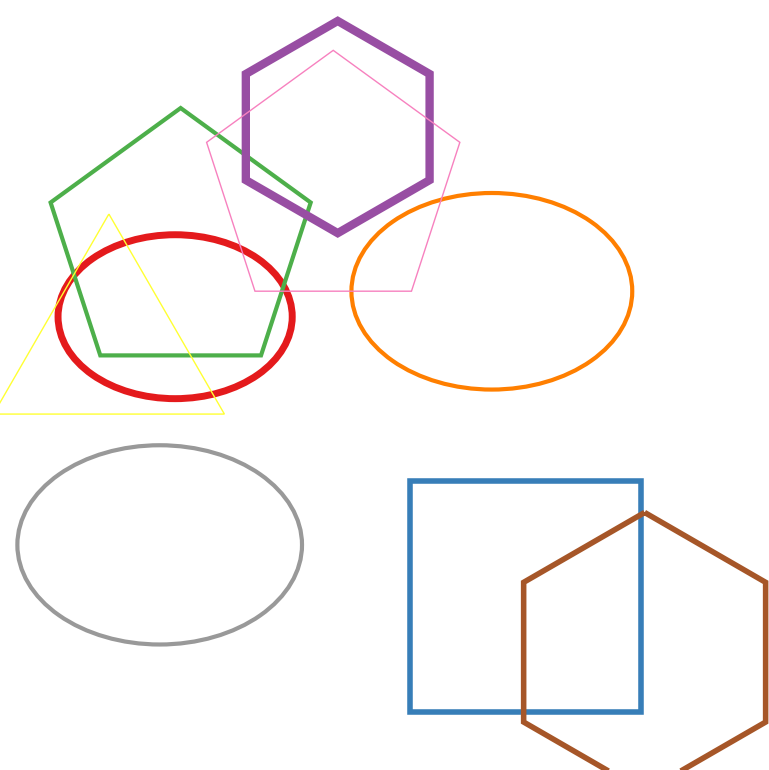[{"shape": "oval", "thickness": 2.5, "radius": 0.76, "center": [0.227, 0.589]}, {"shape": "square", "thickness": 2, "radius": 0.75, "center": [0.683, 0.225]}, {"shape": "pentagon", "thickness": 1.5, "radius": 0.89, "center": [0.235, 0.682]}, {"shape": "hexagon", "thickness": 3, "radius": 0.69, "center": [0.439, 0.835]}, {"shape": "oval", "thickness": 1.5, "radius": 0.91, "center": [0.639, 0.622]}, {"shape": "triangle", "thickness": 0.5, "radius": 0.87, "center": [0.141, 0.549]}, {"shape": "hexagon", "thickness": 2, "radius": 0.91, "center": [0.837, 0.153]}, {"shape": "pentagon", "thickness": 0.5, "radius": 0.86, "center": [0.433, 0.762]}, {"shape": "oval", "thickness": 1.5, "radius": 0.92, "center": [0.207, 0.292]}]